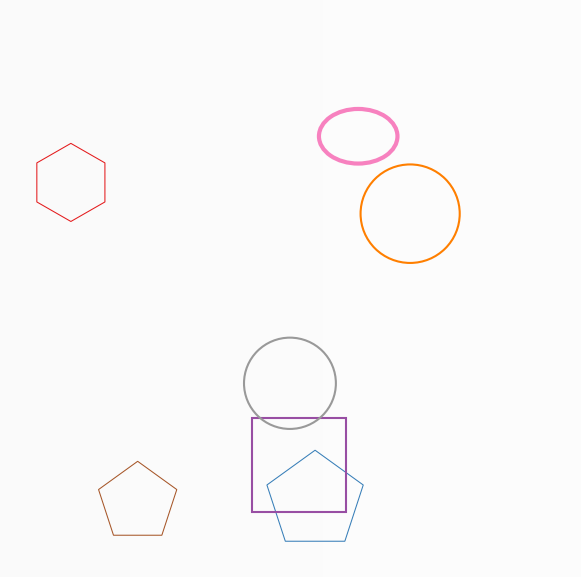[{"shape": "hexagon", "thickness": 0.5, "radius": 0.34, "center": [0.122, 0.683]}, {"shape": "pentagon", "thickness": 0.5, "radius": 0.44, "center": [0.542, 0.132]}, {"shape": "square", "thickness": 1, "radius": 0.41, "center": [0.514, 0.194]}, {"shape": "circle", "thickness": 1, "radius": 0.43, "center": [0.706, 0.629]}, {"shape": "pentagon", "thickness": 0.5, "radius": 0.35, "center": [0.237, 0.13]}, {"shape": "oval", "thickness": 2, "radius": 0.34, "center": [0.616, 0.763]}, {"shape": "circle", "thickness": 1, "radius": 0.4, "center": [0.499, 0.335]}]